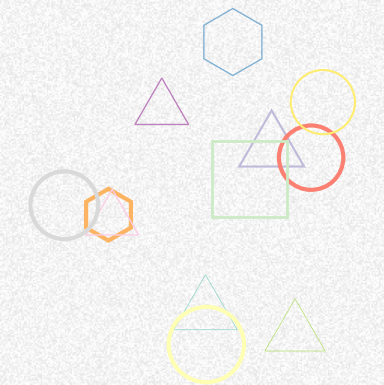[{"shape": "triangle", "thickness": 0.5, "radius": 0.48, "center": [0.534, 0.191]}, {"shape": "circle", "thickness": 3, "radius": 0.49, "center": [0.536, 0.105]}, {"shape": "triangle", "thickness": 1.5, "radius": 0.49, "center": [0.706, 0.616]}, {"shape": "circle", "thickness": 3, "radius": 0.42, "center": [0.808, 0.591]}, {"shape": "hexagon", "thickness": 1, "radius": 0.44, "center": [0.605, 0.891]}, {"shape": "hexagon", "thickness": 3, "radius": 0.34, "center": [0.282, 0.442]}, {"shape": "triangle", "thickness": 0.5, "radius": 0.45, "center": [0.766, 0.134]}, {"shape": "triangle", "thickness": 1, "radius": 0.4, "center": [0.292, 0.429]}, {"shape": "circle", "thickness": 3, "radius": 0.44, "center": [0.167, 0.467]}, {"shape": "triangle", "thickness": 1, "radius": 0.4, "center": [0.42, 0.717]}, {"shape": "square", "thickness": 2, "radius": 0.49, "center": [0.648, 0.535]}, {"shape": "circle", "thickness": 1.5, "radius": 0.42, "center": [0.839, 0.735]}]